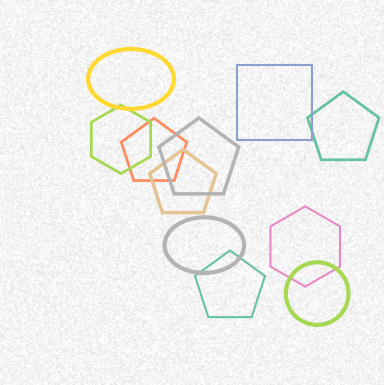[{"shape": "pentagon", "thickness": 1.5, "radius": 0.48, "center": [0.597, 0.254]}, {"shape": "pentagon", "thickness": 2, "radius": 0.49, "center": [0.892, 0.664]}, {"shape": "pentagon", "thickness": 2, "radius": 0.45, "center": [0.4, 0.603]}, {"shape": "square", "thickness": 1.5, "radius": 0.49, "center": [0.714, 0.735]}, {"shape": "hexagon", "thickness": 1.5, "radius": 0.52, "center": [0.793, 0.36]}, {"shape": "circle", "thickness": 3, "radius": 0.41, "center": [0.824, 0.237]}, {"shape": "hexagon", "thickness": 2, "radius": 0.44, "center": [0.314, 0.638]}, {"shape": "oval", "thickness": 3, "radius": 0.56, "center": [0.34, 0.795]}, {"shape": "pentagon", "thickness": 2.5, "radius": 0.45, "center": [0.475, 0.521]}, {"shape": "oval", "thickness": 3, "radius": 0.52, "center": [0.531, 0.363]}, {"shape": "pentagon", "thickness": 2.5, "radius": 0.54, "center": [0.516, 0.585]}]